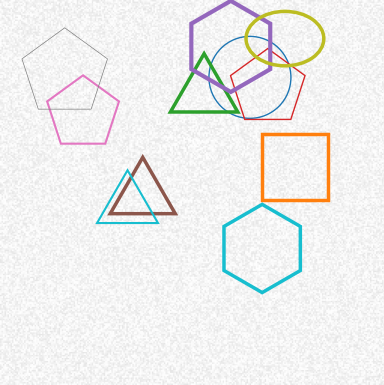[{"shape": "circle", "thickness": 1, "radius": 0.53, "center": [0.649, 0.799]}, {"shape": "square", "thickness": 2.5, "radius": 0.43, "center": [0.766, 0.566]}, {"shape": "triangle", "thickness": 2.5, "radius": 0.51, "center": [0.53, 0.76]}, {"shape": "pentagon", "thickness": 1, "radius": 0.51, "center": [0.695, 0.772]}, {"shape": "hexagon", "thickness": 3, "radius": 0.59, "center": [0.599, 0.879]}, {"shape": "triangle", "thickness": 2.5, "radius": 0.49, "center": [0.371, 0.494]}, {"shape": "pentagon", "thickness": 1.5, "radius": 0.49, "center": [0.216, 0.706]}, {"shape": "pentagon", "thickness": 0.5, "radius": 0.58, "center": [0.168, 0.811]}, {"shape": "oval", "thickness": 2.5, "radius": 0.5, "center": [0.74, 0.9]}, {"shape": "triangle", "thickness": 1.5, "radius": 0.46, "center": [0.331, 0.466]}, {"shape": "hexagon", "thickness": 2.5, "radius": 0.57, "center": [0.681, 0.355]}]